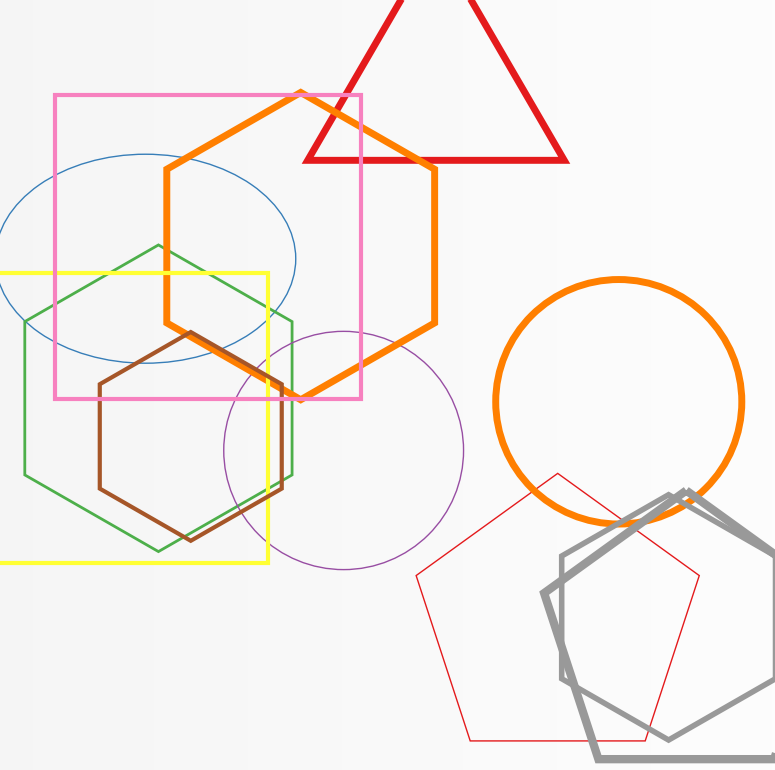[{"shape": "triangle", "thickness": 2.5, "radius": 0.96, "center": [0.563, 0.887]}, {"shape": "pentagon", "thickness": 0.5, "radius": 0.96, "center": [0.72, 0.193]}, {"shape": "oval", "thickness": 0.5, "radius": 0.97, "center": [0.188, 0.664]}, {"shape": "hexagon", "thickness": 1, "radius": 1.0, "center": [0.204, 0.483]}, {"shape": "circle", "thickness": 0.5, "radius": 0.77, "center": [0.443, 0.415]}, {"shape": "circle", "thickness": 2.5, "radius": 0.79, "center": [0.798, 0.478]}, {"shape": "hexagon", "thickness": 2.5, "radius": 1.0, "center": [0.388, 0.68]}, {"shape": "square", "thickness": 1.5, "radius": 0.94, "center": [0.158, 0.457]}, {"shape": "hexagon", "thickness": 1.5, "radius": 0.68, "center": [0.246, 0.433]}, {"shape": "square", "thickness": 1.5, "radius": 0.99, "center": [0.268, 0.679]}, {"shape": "pentagon", "thickness": 3, "radius": 0.96, "center": [0.886, 0.17]}, {"shape": "hexagon", "thickness": 2, "radius": 0.8, "center": [0.863, 0.198]}]